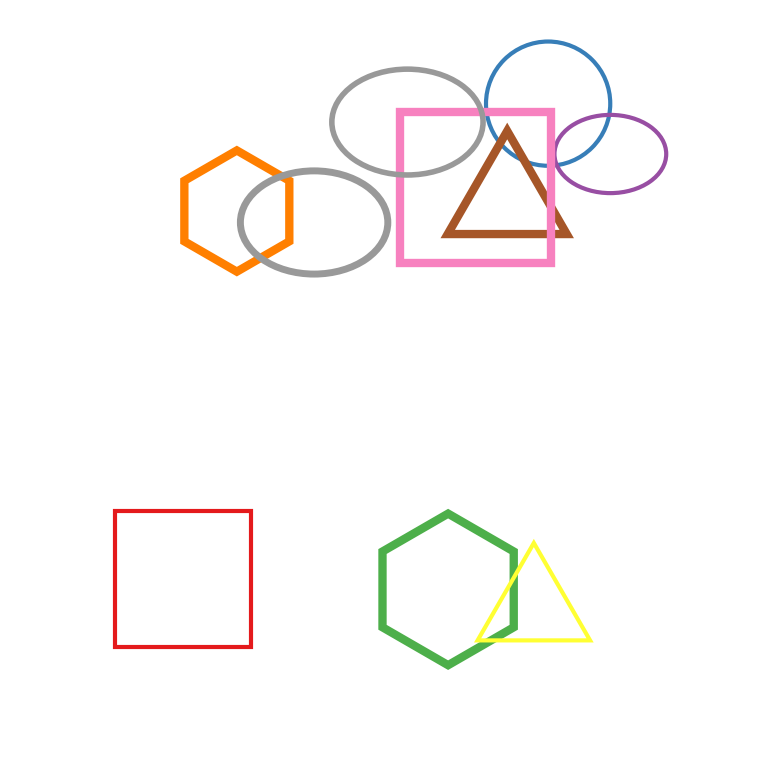[{"shape": "square", "thickness": 1.5, "radius": 0.44, "center": [0.237, 0.248]}, {"shape": "circle", "thickness": 1.5, "radius": 0.4, "center": [0.712, 0.865]}, {"shape": "hexagon", "thickness": 3, "radius": 0.49, "center": [0.582, 0.235]}, {"shape": "oval", "thickness": 1.5, "radius": 0.36, "center": [0.793, 0.8]}, {"shape": "hexagon", "thickness": 3, "radius": 0.39, "center": [0.308, 0.726]}, {"shape": "triangle", "thickness": 1.5, "radius": 0.42, "center": [0.693, 0.21]}, {"shape": "triangle", "thickness": 3, "radius": 0.45, "center": [0.659, 0.741]}, {"shape": "square", "thickness": 3, "radius": 0.49, "center": [0.617, 0.756]}, {"shape": "oval", "thickness": 2, "radius": 0.49, "center": [0.529, 0.841]}, {"shape": "oval", "thickness": 2.5, "radius": 0.48, "center": [0.408, 0.711]}]